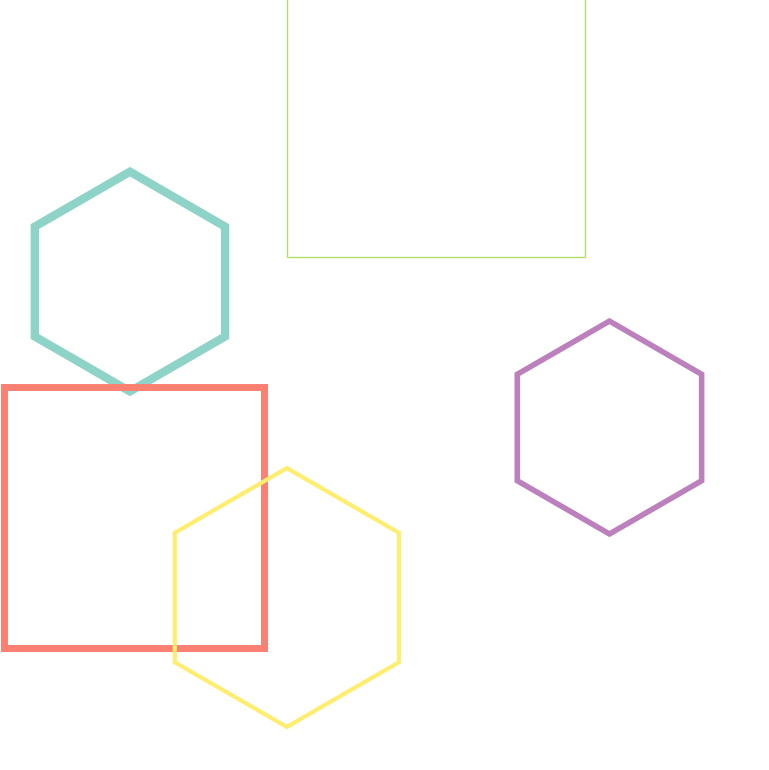[{"shape": "hexagon", "thickness": 3, "radius": 0.71, "center": [0.169, 0.634]}, {"shape": "square", "thickness": 2.5, "radius": 0.85, "center": [0.174, 0.328]}, {"shape": "square", "thickness": 0.5, "radius": 0.97, "center": [0.566, 0.859]}, {"shape": "hexagon", "thickness": 2, "radius": 0.69, "center": [0.792, 0.445]}, {"shape": "hexagon", "thickness": 1.5, "radius": 0.84, "center": [0.373, 0.224]}]